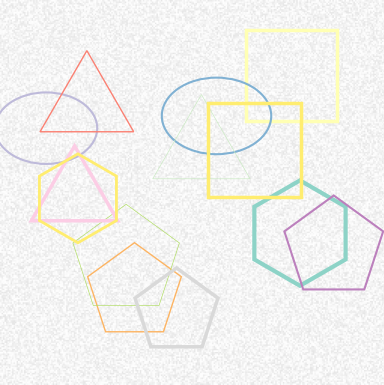[{"shape": "hexagon", "thickness": 3, "radius": 0.68, "center": [0.779, 0.395]}, {"shape": "square", "thickness": 2.5, "radius": 0.59, "center": [0.757, 0.804]}, {"shape": "oval", "thickness": 1.5, "radius": 0.66, "center": [0.12, 0.667]}, {"shape": "triangle", "thickness": 1, "radius": 0.7, "center": [0.226, 0.728]}, {"shape": "oval", "thickness": 1.5, "radius": 0.71, "center": [0.562, 0.699]}, {"shape": "pentagon", "thickness": 1, "radius": 0.64, "center": [0.349, 0.242]}, {"shape": "pentagon", "thickness": 0.5, "radius": 0.73, "center": [0.328, 0.324]}, {"shape": "triangle", "thickness": 2.5, "radius": 0.65, "center": [0.194, 0.491]}, {"shape": "pentagon", "thickness": 2.5, "radius": 0.57, "center": [0.459, 0.191]}, {"shape": "pentagon", "thickness": 1.5, "radius": 0.67, "center": [0.867, 0.357]}, {"shape": "triangle", "thickness": 0.5, "radius": 0.73, "center": [0.523, 0.609]}, {"shape": "square", "thickness": 2.5, "radius": 0.61, "center": [0.661, 0.611]}, {"shape": "hexagon", "thickness": 2, "radius": 0.58, "center": [0.202, 0.485]}]